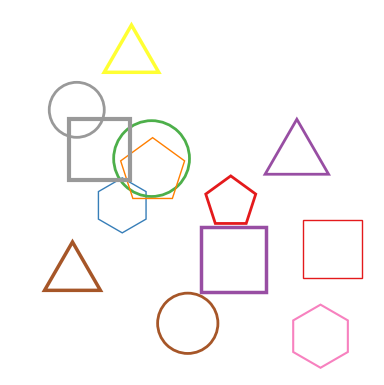[{"shape": "square", "thickness": 1, "radius": 0.38, "center": [0.864, 0.354]}, {"shape": "pentagon", "thickness": 2, "radius": 0.34, "center": [0.599, 0.475]}, {"shape": "hexagon", "thickness": 1, "radius": 0.36, "center": [0.318, 0.467]}, {"shape": "circle", "thickness": 2, "radius": 0.49, "center": [0.394, 0.588]}, {"shape": "triangle", "thickness": 2, "radius": 0.48, "center": [0.771, 0.595]}, {"shape": "square", "thickness": 2.5, "radius": 0.42, "center": [0.606, 0.326]}, {"shape": "pentagon", "thickness": 1, "radius": 0.44, "center": [0.396, 0.555]}, {"shape": "triangle", "thickness": 2.5, "radius": 0.41, "center": [0.341, 0.853]}, {"shape": "circle", "thickness": 2, "radius": 0.39, "center": [0.488, 0.16]}, {"shape": "triangle", "thickness": 2.5, "radius": 0.42, "center": [0.188, 0.288]}, {"shape": "hexagon", "thickness": 1.5, "radius": 0.41, "center": [0.833, 0.127]}, {"shape": "square", "thickness": 3, "radius": 0.39, "center": [0.258, 0.612]}, {"shape": "circle", "thickness": 2, "radius": 0.36, "center": [0.199, 0.715]}]